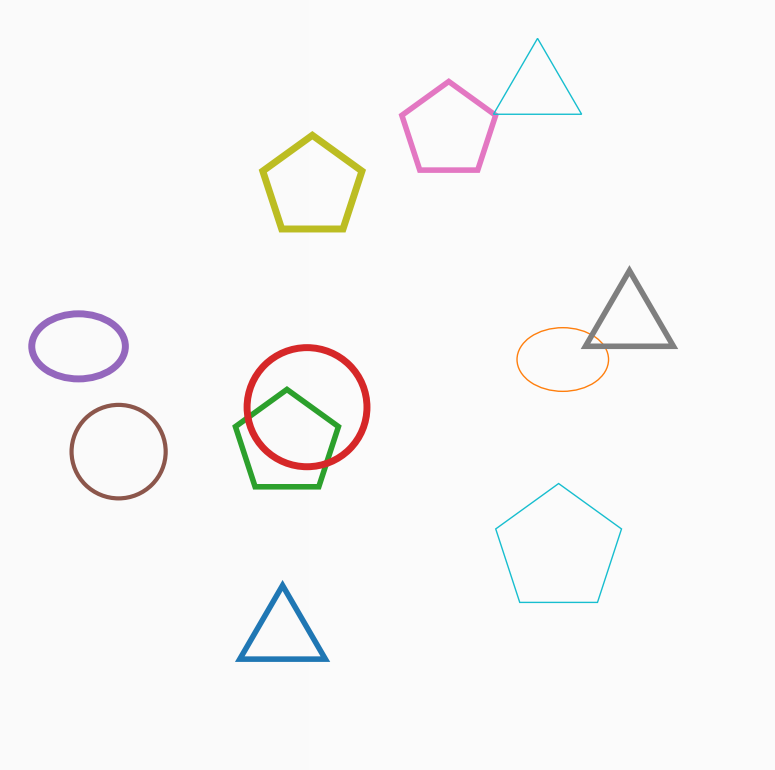[{"shape": "triangle", "thickness": 2, "radius": 0.32, "center": [0.365, 0.176]}, {"shape": "oval", "thickness": 0.5, "radius": 0.3, "center": [0.726, 0.533]}, {"shape": "pentagon", "thickness": 2, "radius": 0.35, "center": [0.37, 0.424]}, {"shape": "circle", "thickness": 2.5, "radius": 0.39, "center": [0.396, 0.471]}, {"shape": "oval", "thickness": 2.5, "radius": 0.3, "center": [0.101, 0.55]}, {"shape": "circle", "thickness": 1.5, "radius": 0.3, "center": [0.153, 0.413]}, {"shape": "pentagon", "thickness": 2, "radius": 0.32, "center": [0.579, 0.831]}, {"shape": "triangle", "thickness": 2, "radius": 0.33, "center": [0.812, 0.583]}, {"shape": "pentagon", "thickness": 2.5, "radius": 0.34, "center": [0.403, 0.757]}, {"shape": "triangle", "thickness": 0.5, "radius": 0.33, "center": [0.694, 0.884]}, {"shape": "pentagon", "thickness": 0.5, "radius": 0.43, "center": [0.721, 0.287]}]